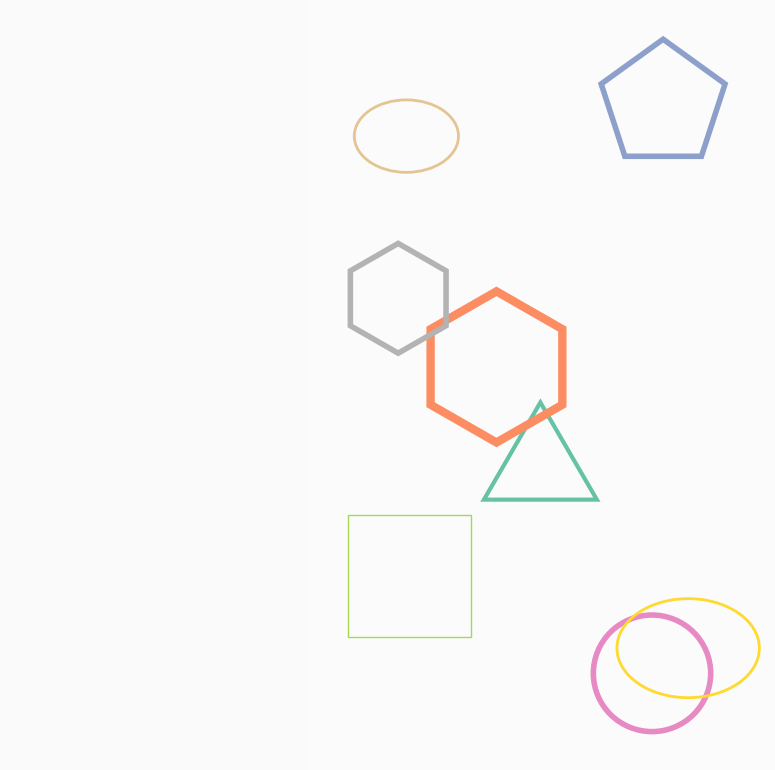[{"shape": "triangle", "thickness": 1.5, "radius": 0.42, "center": [0.697, 0.393]}, {"shape": "hexagon", "thickness": 3, "radius": 0.49, "center": [0.641, 0.523]}, {"shape": "pentagon", "thickness": 2, "radius": 0.42, "center": [0.856, 0.865]}, {"shape": "circle", "thickness": 2, "radius": 0.38, "center": [0.841, 0.126]}, {"shape": "square", "thickness": 0.5, "radius": 0.4, "center": [0.528, 0.252]}, {"shape": "oval", "thickness": 1, "radius": 0.46, "center": [0.888, 0.158]}, {"shape": "oval", "thickness": 1, "radius": 0.34, "center": [0.524, 0.823]}, {"shape": "hexagon", "thickness": 2, "radius": 0.36, "center": [0.514, 0.613]}]